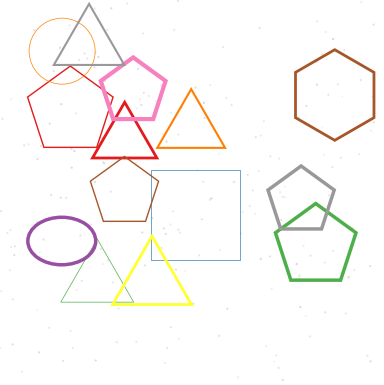[{"shape": "pentagon", "thickness": 1, "radius": 0.58, "center": [0.183, 0.712]}, {"shape": "triangle", "thickness": 2, "radius": 0.48, "center": [0.324, 0.638]}, {"shape": "square", "thickness": 0.5, "radius": 0.58, "center": [0.508, 0.442]}, {"shape": "triangle", "thickness": 0.5, "radius": 0.55, "center": [0.253, 0.27]}, {"shape": "pentagon", "thickness": 2.5, "radius": 0.55, "center": [0.82, 0.361]}, {"shape": "oval", "thickness": 2.5, "radius": 0.44, "center": [0.16, 0.374]}, {"shape": "circle", "thickness": 0.5, "radius": 0.43, "center": [0.161, 0.867]}, {"shape": "triangle", "thickness": 1.5, "radius": 0.51, "center": [0.497, 0.667]}, {"shape": "triangle", "thickness": 2, "radius": 0.59, "center": [0.395, 0.268]}, {"shape": "pentagon", "thickness": 1, "radius": 0.47, "center": [0.323, 0.5]}, {"shape": "hexagon", "thickness": 2, "radius": 0.59, "center": [0.869, 0.753]}, {"shape": "pentagon", "thickness": 3, "radius": 0.44, "center": [0.346, 0.762]}, {"shape": "pentagon", "thickness": 2.5, "radius": 0.45, "center": [0.782, 0.478]}, {"shape": "triangle", "thickness": 1.5, "radius": 0.53, "center": [0.231, 0.884]}]